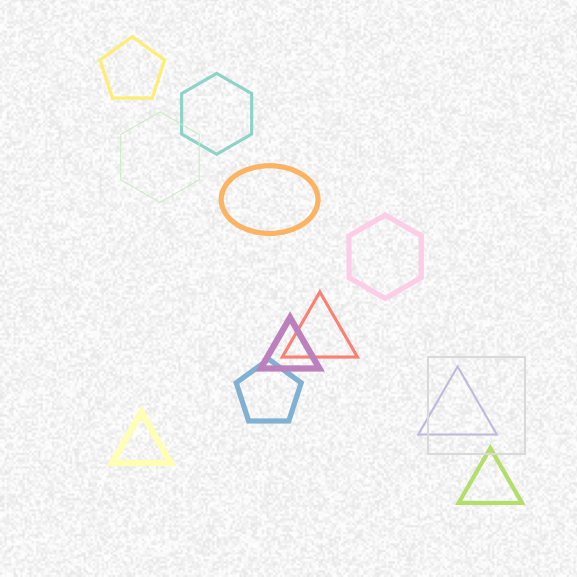[{"shape": "hexagon", "thickness": 1.5, "radius": 0.35, "center": [0.375, 0.802]}, {"shape": "triangle", "thickness": 3, "radius": 0.29, "center": [0.245, 0.227]}, {"shape": "triangle", "thickness": 1, "radius": 0.39, "center": [0.792, 0.286]}, {"shape": "triangle", "thickness": 1.5, "radius": 0.38, "center": [0.554, 0.418]}, {"shape": "pentagon", "thickness": 2.5, "radius": 0.3, "center": [0.465, 0.318]}, {"shape": "oval", "thickness": 2.5, "radius": 0.42, "center": [0.467, 0.654]}, {"shape": "triangle", "thickness": 2, "radius": 0.32, "center": [0.849, 0.16]}, {"shape": "hexagon", "thickness": 2.5, "radius": 0.36, "center": [0.667, 0.555]}, {"shape": "square", "thickness": 1, "radius": 0.42, "center": [0.825, 0.297]}, {"shape": "triangle", "thickness": 3, "radius": 0.29, "center": [0.502, 0.39]}, {"shape": "hexagon", "thickness": 0.5, "radius": 0.39, "center": [0.277, 0.727]}, {"shape": "pentagon", "thickness": 1.5, "radius": 0.29, "center": [0.229, 0.877]}]